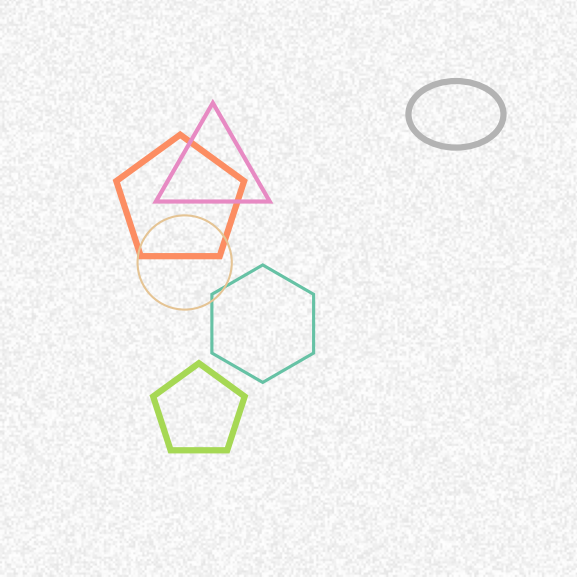[{"shape": "hexagon", "thickness": 1.5, "radius": 0.51, "center": [0.455, 0.439]}, {"shape": "pentagon", "thickness": 3, "radius": 0.58, "center": [0.312, 0.65]}, {"shape": "triangle", "thickness": 2, "radius": 0.57, "center": [0.369, 0.707]}, {"shape": "pentagon", "thickness": 3, "radius": 0.42, "center": [0.344, 0.287]}, {"shape": "circle", "thickness": 1, "radius": 0.41, "center": [0.32, 0.545]}, {"shape": "oval", "thickness": 3, "radius": 0.41, "center": [0.79, 0.801]}]